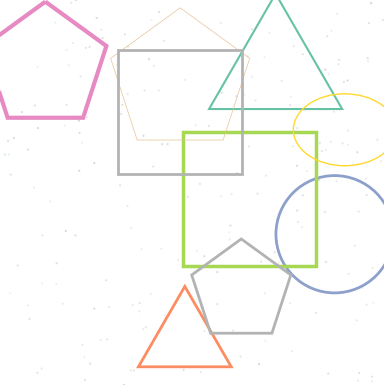[{"shape": "triangle", "thickness": 1.5, "radius": 1.0, "center": [0.716, 0.817]}, {"shape": "triangle", "thickness": 2, "radius": 0.7, "center": [0.48, 0.117]}, {"shape": "circle", "thickness": 2, "radius": 0.76, "center": [0.869, 0.392]}, {"shape": "pentagon", "thickness": 3, "radius": 0.83, "center": [0.118, 0.829]}, {"shape": "square", "thickness": 2.5, "radius": 0.87, "center": [0.648, 0.483]}, {"shape": "oval", "thickness": 1, "radius": 0.67, "center": [0.895, 0.663]}, {"shape": "pentagon", "thickness": 0.5, "radius": 0.95, "center": [0.468, 0.79]}, {"shape": "square", "thickness": 2, "radius": 0.81, "center": [0.467, 0.709]}, {"shape": "pentagon", "thickness": 2, "radius": 0.68, "center": [0.627, 0.244]}]